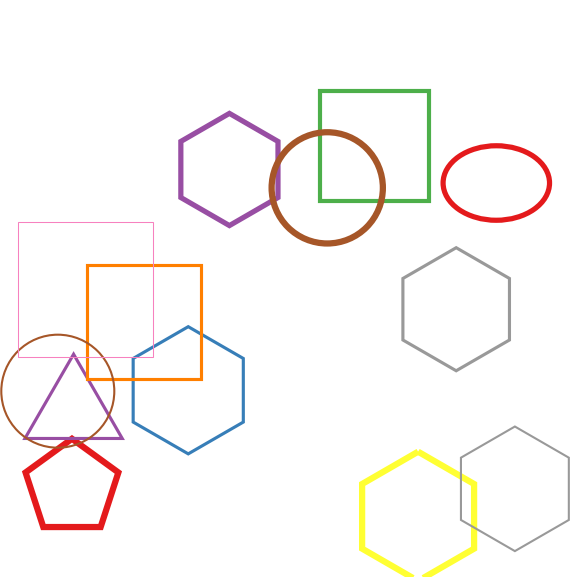[{"shape": "pentagon", "thickness": 3, "radius": 0.42, "center": [0.125, 0.155]}, {"shape": "oval", "thickness": 2.5, "radius": 0.46, "center": [0.859, 0.682]}, {"shape": "hexagon", "thickness": 1.5, "radius": 0.55, "center": [0.326, 0.323]}, {"shape": "square", "thickness": 2, "radius": 0.47, "center": [0.648, 0.746]}, {"shape": "hexagon", "thickness": 2.5, "radius": 0.49, "center": [0.397, 0.706]}, {"shape": "triangle", "thickness": 1.5, "radius": 0.49, "center": [0.127, 0.289]}, {"shape": "square", "thickness": 1.5, "radius": 0.49, "center": [0.249, 0.441]}, {"shape": "hexagon", "thickness": 3, "radius": 0.56, "center": [0.724, 0.105]}, {"shape": "circle", "thickness": 3, "radius": 0.48, "center": [0.567, 0.674]}, {"shape": "circle", "thickness": 1, "radius": 0.49, "center": [0.1, 0.322]}, {"shape": "square", "thickness": 0.5, "radius": 0.59, "center": [0.148, 0.497]}, {"shape": "hexagon", "thickness": 1.5, "radius": 0.53, "center": [0.79, 0.464]}, {"shape": "hexagon", "thickness": 1, "radius": 0.54, "center": [0.892, 0.153]}]